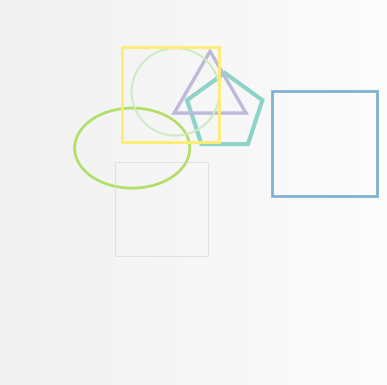[{"shape": "pentagon", "thickness": 3, "radius": 0.51, "center": [0.58, 0.708]}, {"shape": "triangle", "thickness": 2.5, "radius": 0.54, "center": [0.542, 0.76]}, {"shape": "square", "thickness": 2, "radius": 0.68, "center": [0.837, 0.627]}, {"shape": "oval", "thickness": 2, "radius": 0.74, "center": [0.341, 0.615]}, {"shape": "square", "thickness": 0.5, "radius": 0.6, "center": [0.417, 0.457]}, {"shape": "circle", "thickness": 1.5, "radius": 0.57, "center": [0.453, 0.761]}, {"shape": "square", "thickness": 2, "radius": 0.62, "center": [0.44, 0.755]}]